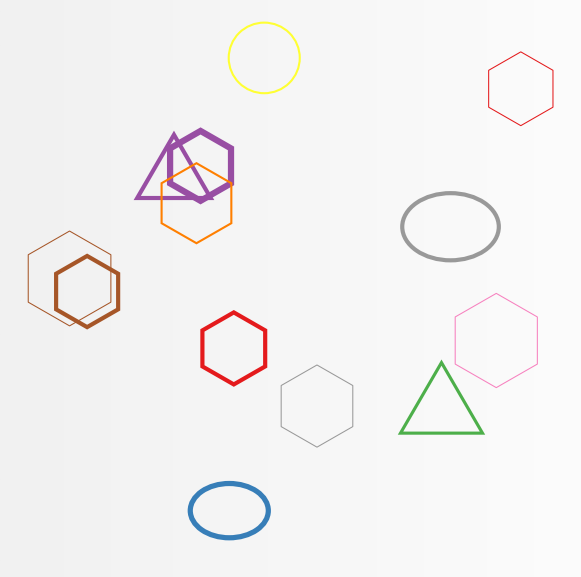[{"shape": "hexagon", "thickness": 2, "radius": 0.31, "center": [0.402, 0.396]}, {"shape": "hexagon", "thickness": 0.5, "radius": 0.32, "center": [0.896, 0.845]}, {"shape": "oval", "thickness": 2.5, "radius": 0.34, "center": [0.394, 0.115]}, {"shape": "triangle", "thickness": 1.5, "radius": 0.41, "center": [0.76, 0.29]}, {"shape": "hexagon", "thickness": 3, "radius": 0.3, "center": [0.345, 0.712]}, {"shape": "triangle", "thickness": 2, "radius": 0.36, "center": [0.299, 0.693]}, {"shape": "hexagon", "thickness": 1, "radius": 0.35, "center": [0.338, 0.647]}, {"shape": "circle", "thickness": 1, "radius": 0.31, "center": [0.455, 0.899]}, {"shape": "hexagon", "thickness": 0.5, "radius": 0.41, "center": [0.12, 0.517]}, {"shape": "hexagon", "thickness": 2, "radius": 0.31, "center": [0.15, 0.494]}, {"shape": "hexagon", "thickness": 0.5, "radius": 0.41, "center": [0.854, 0.41]}, {"shape": "oval", "thickness": 2, "radius": 0.42, "center": [0.775, 0.607]}, {"shape": "hexagon", "thickness": 0.5, "radius": 0.36, "center": [0.545, 0.296]}]